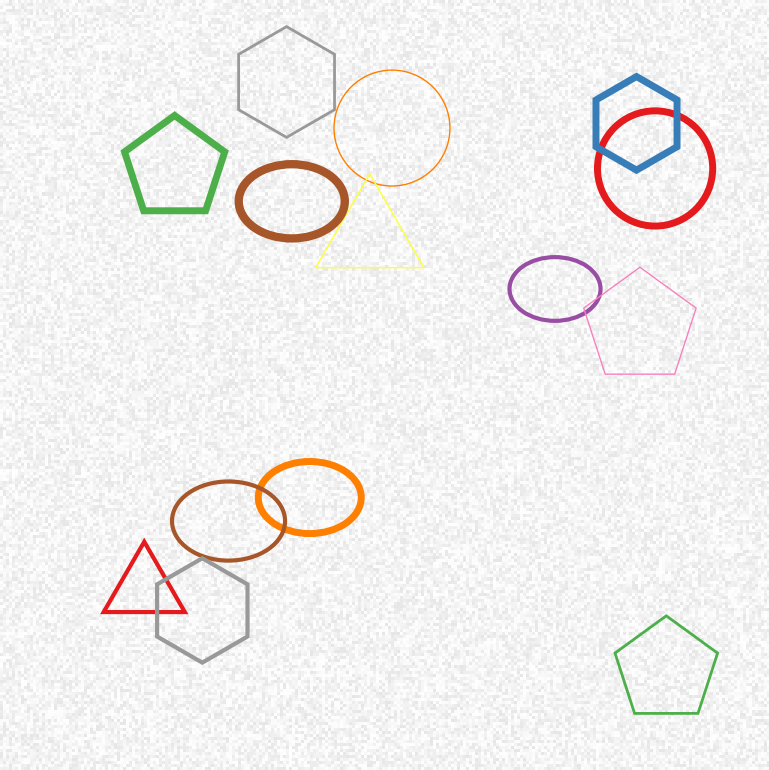[{"shape": "circle", "thickness": 2.5, "radius": 0.37, "center": [0.851, 0.781]}, {"shape": "triangle", "thickness": 1.5, "radius": 0.3, "center": [0.187, 0.236]}, {"shape": "hexagon", "thickness": 2.5, "radius": 0.3, "center": [0.827, 0.84]}, {"shape": "pentagon", "thickness": 1, "radius": 0.35, "center": [0.865, 0.13]}, {"shape": "pentagon", "thickness": 2.5, "radius": 0.34, "center": [0.227, 0.782]}, {"shape": "oval", "thickness": 1.5, "radius": 0.3, "center": [0.721, 0.625]}, {"shape": "oval", "thickness": 2.5, "radius": 0.33, "center": [0.402, 0.354]}, {"shape": "circle", "thickness": 0.5, "radius": 0.38, "center": [0.509, 0.834]}, {"shape": "triangle", "thickness": 0.5, "radius": 0.41, "center": [0.48, 0.693]}, {"shape": "oval", "thickness": 1.5, "radius": 0.37, "center": [0.297, 0.323]}, {"shape": "oval", "thickness": 3, "radius": 0.34, "center": [0.379, 0.739]}, {"shape": "pentagon", "thickness": 0.5, "radius": 0.38, "center": [0.831, 0.576]}, {"shape": "hexagon", "thickness": 1, "radius": 0.36, "center": [0.372, 0.893]}, {"shape": "hexagon", "thickness": 1.5, "radius": 0.34, "center": [0.263, 0.207]}]